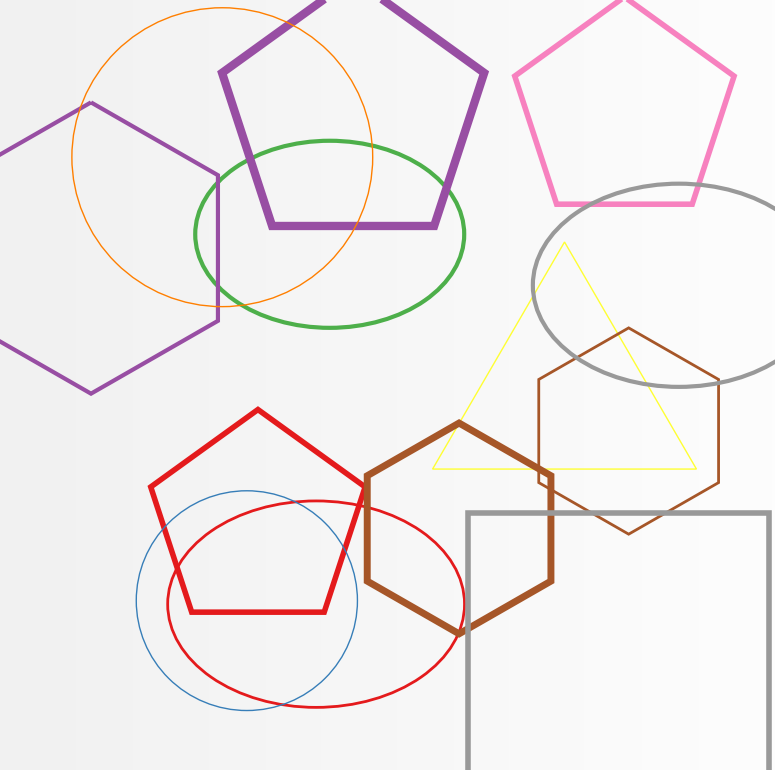[{"shape": "pentagon", "thickness": 2, "radius": 0.73, "center": [0.333, 0.323]}, {"shape": "oval", "thickness": 1, "radius": 0.96, "center": [0.408, 0.215]}, {"shape": "circle", "thickness": 0.5, "radius": 0.71, "center": [0.319, 0.22]}, {"shape": "oval", "thickness": 1.5, "radius": 0.87, "center": [0.425, 0.696]}, {"shape": "hexagon", "thickness": 1.5, "radius": 0.95, "center": [0.117, 0.678]}, {"shape": "pentagon", "thickness": 3, "radius": 0.89, "center": [0.456, 0.85]}, {"shape": "circle", "thickness": 0.5, "radius": 0.97, "center": [0.287, 0.796]}, {"shape": "triangle", "thickness": 0.5, "radius": 0.98, "center": [0.728, 0.489]}, {"shape": "hexagon", "thickness": 1, "radius": 0.67, "center": [0.811, 0.44]}, {"shape": "hexagon", "thickness": 2.5, "radius": 0.68, "center": [0.592, 0.314]}, {"shape": "pentagon", "thickness": 2, "radius": 0.74, "center": [0.806, 0.855]}, {"shape": "square", "thickness": 2, "radius": 0.97, "center": [0.798, 0.14]}, {"shape": "oval", "thickness": 1.5, "radius": 0.94, "center": [0.876, 0.63]}]